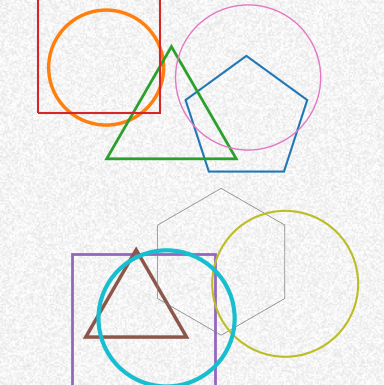[{"shape": "pentagon", "thickness": 1.5, "radius": 0.83, "center": [0.64, 0.689]}, {"shape": "circle", "thickness": 2.5, "radius": 0.75, "center": [0.276, 0.824]}, {"shape": "triangle", "thickness": 2, "radius": 0.97, "center": [0.445, 0.685]}, {"shape": "square", "thickness": 1.5, "radius": 0.8, "center": [0.257, 0.866]}, {"shape": "square", "thickness": 2, "radius": 0.93, "center": [0.372, 0.154]}, {"shape": "triangle", "thickness": 2.5, "radius": 0.76, "center": [0.354, 0.2]}, {"shape": "circle", "thickness": 1, "radius": 0.94, "center": [0.644, 0.799]}, {"shape": "hexagon", "thickness": 0.5, "radius": 0.95, "center": [0.574, 0.32]}, {"shape": "circle", "thickness": 1.5, "radius": 0.95, "center": [0.741, 0.263]}, {"shape": "circle", "thickness": 3, "radius": 0.88, "center": [0.433, 0.173]}]